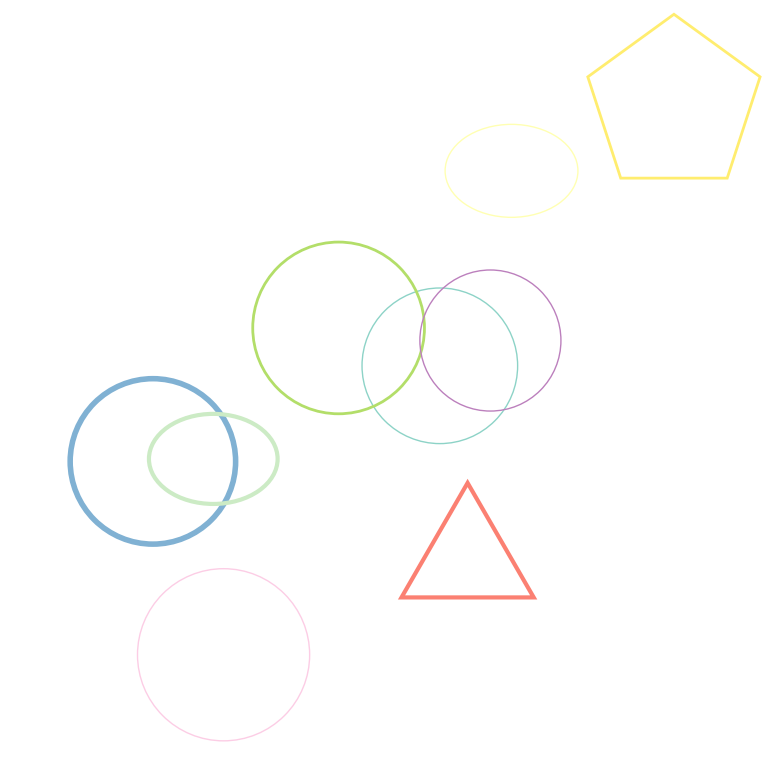[{"shape": "circle", "thickness": 0.5, "radius": 0.51, "center": [0.571, 0.525]}, {"shape": "oval", "thickness": 0.5, "radius": 0.43, "center": [0.664, 0.778]}, {"shape": "triangle", "thickness": 1.5, "radius": 0.5, "center": [0.607, 0.274]}, {"shape": "circle", "thickness": 2, "radius": 0.54, "center": [0.199, 0.401]}, {"shape": "circle", "thickness": 1, "radius": 0.56, "center": [0.44, 0.574]}, {"shape": "circle", "thickness": 0.5, "radius": 0.56, "center": [0.29, 0.15]}, {"shape": "circle", "thickness": 0.5, "radius": 0.46, "center": [0.637, 0.558]}, {"shape": "oval", "thickness": 1.5, "radius": 0.42, "center": [0.277, 0.404]}, {"shape": "pentagon", "thickness": 1, "radius": 0.59, "center": [0.875, 0.864]}]